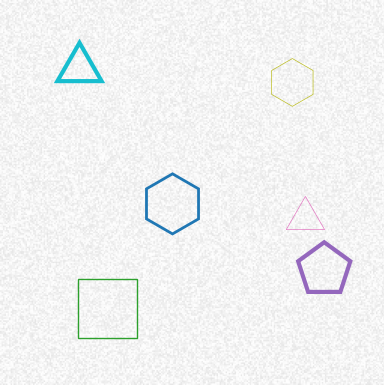[{"shape": "hexagon", "thickness": 2, "radius": 0.39, "center": [0.448, 0.47]}, {"shape": "square", "thickness": 1, "radius": 0.38, "center": [0.279, 0.198]}, {"shape": "pentagon", "thickness": 3, "radius": 0.36, "center": [0.842, 0.299]}, {"shape": "triangle", "thickness": 0.5, "radius": 0.29, "center": [0.793, 0.432]}, {"shape": "hexagon", "thickness": 0.5, "radius": 0.31, "center": [0.759, 0.786]}, {"shape": "triangle", "thickness": 3, "radius": 0.33, "center": [0.207, 0.822]}]